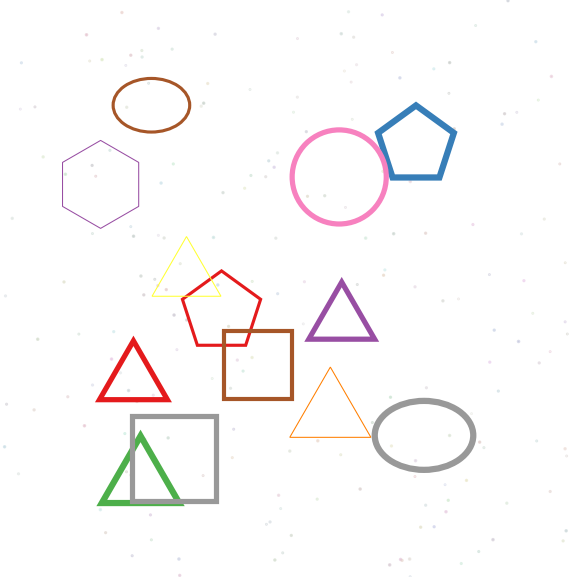[{"shape": "pentagon", "thickness": 1.5, "radius": 0.36, "center": [0.384, 0.459]}, {"shape": "triangle", "thickness": 2.5, "radius": 0.34, "center": [0.231, 0.341]}, {"shape": "pentagon", "thickness": 3, "radius": 0.34, "center": [0.72, 0.748]}, {"shape": "triangle", "thickness": 3, "radius": 0.39, "center": [0.243, 0.167]}, {"shape": "hexagon", "thickness": 0.5, "radius": 0.38, "center": [0.174, 0.68]}, {"shape": "triangle", "thickness": 2.5, "radius": 0.33, "center": [0.592, 0.445]}, {"shape": "triangle", "thickness": 0.5, "radius": 0.41, "center": [0.572, 0.282]}, {"shape": "triangle", "thickness": 0.5, "radius": 0.34, "center": [0.323, 0.521]}, {"shape": "oval", "thickness": 1.5, "radius": 0.33, "center": [0.262, 0.817]}, {"shape": "square", "thickness": 2, "radius": 0.29, "center": [0.447, 0.367]}, {"shape": "circle", "thickness": 2.5, "radius": 0.41, "center": [0.587, 0.693]}, {"shape": "square", "thickness": 2.5, "radius": 0.37, "center": [0.301, 0.206]}, {"shape": "oval", "thickness": 3, "radius": 0.43, "center": [0.734, 0.245]}]